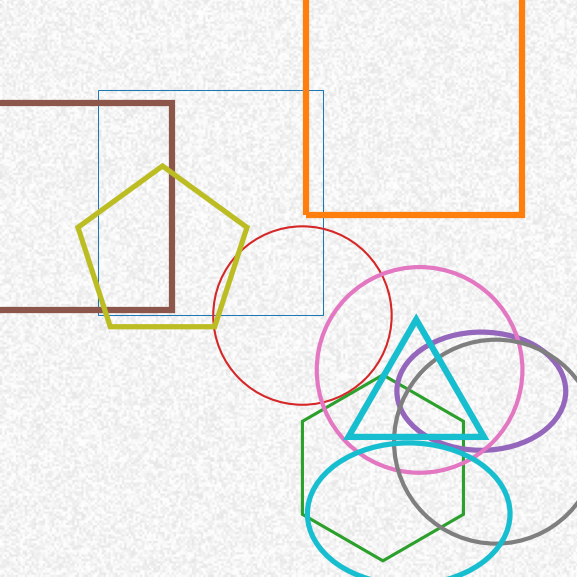[{"shape": "square", "thickness": 0.5, "radius": 0.97, "center": [0.364, 0.648]}, {"shape": "square", "thickness": 3, "radius": 0.93, "center": [0.718, 0.815]}, {"shape": "hexagon", "thickness": 1.5, "radius": 0.81, "center": [0.663, 0.189]}, {"shape": "circle", "thickness": 1, "radius": 0.77, "center": [0.524, 0.453]}, {"shape": "oval", "thickness": 2.5, "radius": 0.73, "center": [0.833, 0.322]}, {"shape": "square", "thickness": 3, "radius": 0.89, "center": [0.12, 0.642]}, {"shape": "circle", "thickness": 2, "radius": 0.89, "center": [0.727, 0.359]}, {"shape": "circle", "thickness": 2, "radius": 0.88, "center": [0.859, 0.234]}, {"shape": "pentagon", "thickness": 2.5, "radius": 0.77, "center": [0.281, 0.558]}, {"shape": "oval", "thickness": 2.5, "radius": 0.88, "center": [0.708, 0.109]}, {"shape": "triangle", "thickness": 3, "radius": 0.68, "center": [0.721, 0.31]}]